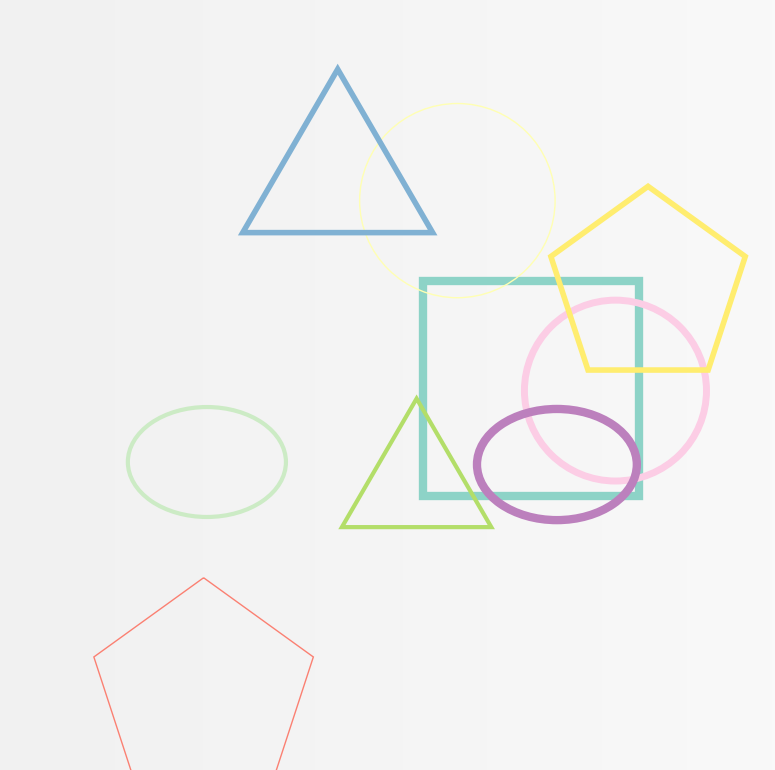[{"shape": "square", "thickness": 3, "radius": 0.7, "center": [0.685, 0.495]}, {"shape": "circle", "thickness": 0.5, "radius": 0.63, "center": [0.59, 0.739]}, {"shape": "pentagon", "thickness": 0.5, "radius": 0.74, "center": [0.263, 0.101]}, {"shape": "triangle", "thickness": 2, "radius": 0.71, "center": [0.436, 0.769]}, {"shape": "triangle", "thickness": 1.5, "radius": 0.56, "center": [0.538, 0.371]}, {"shape": "circle", "thickness": 2.5, "radius": 0.59, "center": [0.794, 0.493]}, {"shape": "oval", "thickness": 3, "radius": 0.52, "center": [0.719, 0.397]}, {"shape": "oval", "thickness": 1.5, "radius": 0.51, "center": [0.267, 0.4]}, {"shape": "pentagon", "thickness": 2, "radius": 0.66, "center": [0.836, 0.626]}]